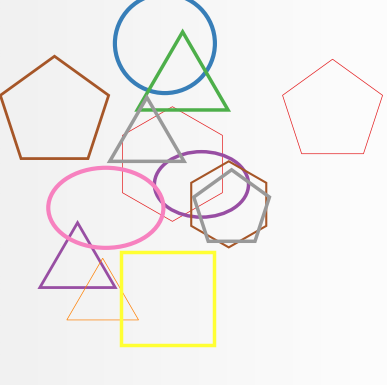[{"shape": "hexagon", "thickness": 0.5, "radius": 0.74, "center": [0.445, 0.574]}, {"shape": "pentagon", "thickness": 0.5, "radius": 0.68, "center": [0.858, 0.71]}, {"shape": "circle", "thickness": 3, "radius": 0.65, "center": [0.426, 0.887]}, {"shape": "triangle", "thickness": 2.5, "radius": 0.68, "center": [0.471, 0.782]}, {"shape": "triangle", "thickness": 2, "radius": 0.56, "center": [0.2, 0.309]}, {"shape": "oval", "thickness": 2.5, "radius": 0.61, "center": [0.52, 0.521]}, {"shape": "triangle", "thickness": 0.5, "radius": 0.53, "center": [0.265, 0.222]}, {"shape": "square", "thickness": 2.5, "radius": 0.6, "center": [0.432, 0.224]}, {"shape": "hexagon", "thickness": 1.5, "radius": 0.56, "center": [0.59, 0.469]}, {"shape": "pentagon", "thickness": 2, "radius": 0.73, "center": [0.141, 0.707]}, {"shape": "oval", "thickness": 3, "radius": 0.74, "center": [0.273, 0.46]}, {"shape": "pentagon", "thickness": 2.5, "radius": 0.51, "center": [0.598, 0.456]}, {"shape": "triangle", "thickness": 2.5, "radius": 0.55, "center": [0.379, 0.636]}]